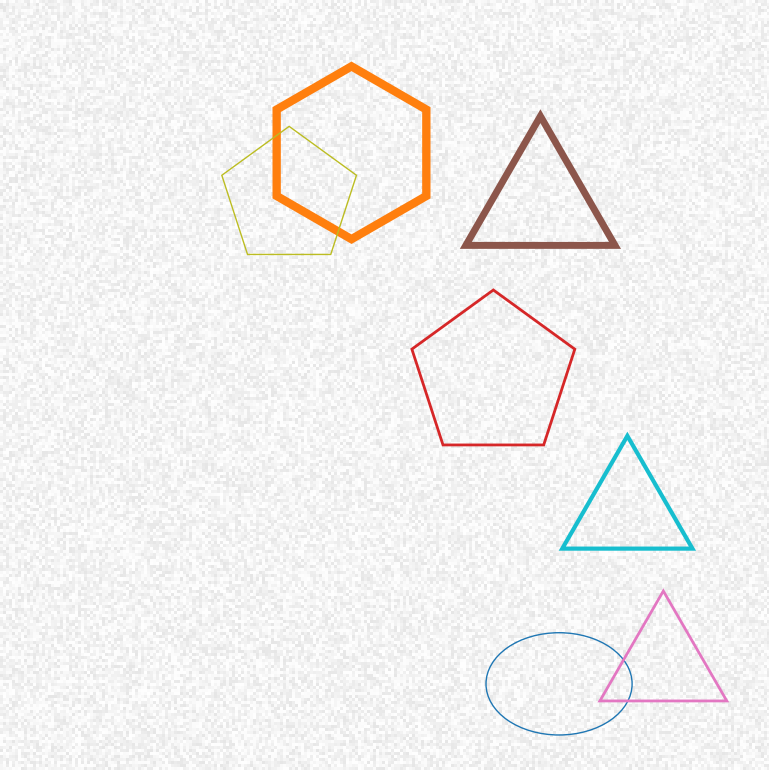[{"shape": "oval", "thickness": 0.5, "radius": 0.47, "center": [0.726, 0.112]}, {"shape": "hexagon", "thickness": 3, "radius": 0.56, "center": [0.456, 0.802]}, {"shape": "pentagon", "thickness": 1, "radius": 0.56, "center": [0.641, 0.512]}, {"shape": "triangle", "thickness": 2.5, "radius": 0.56, "center": [0.702, 0.737]}, {"shape": "triangle", "thickness": 1, "radius": 0.48, "center": [0.861, 0.137]}, {"shape": "pentagon", "thickness": 0.5, "radius": 0.46, "center": [0.376, 0.744]}, {"shape": "triangle", "thickness": 1.5, "radius": 0.49, "center": [0.815, 0.336]}]